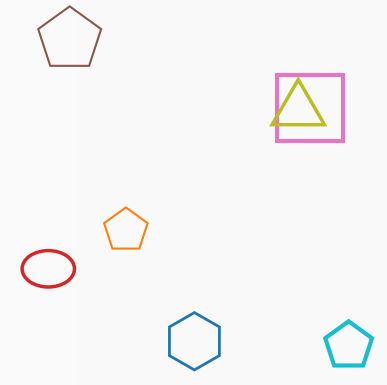[{"shape": "hexagon", "thickness": 2, "radius": 0.37, "center": [0.502, 0.114]}, {"shape": "pentagon", "thickness": 1.5, "radius": 0.3, "center": [0.325, 0.402]}, {"shape": "oval", "thickness": 2.5, "radius": 0.34, "center": [0.125, 0.302]}, {"shape": "pentagon", "thickness": 1.5, "radius": 0.43, "center": [0.18, 0.898]}, {"shape": "square", "thickness": 3, "radius": 0.43, "center": [0.8, 0.719]}, {"shape": "triangle", "thickness": 2.5, "radius": 0.39, "center": [0.77, 0.715]}, {"shape": "pentagon", "thickness": 3, "radius": 0.32, "center": [0.9, 0.102]}]